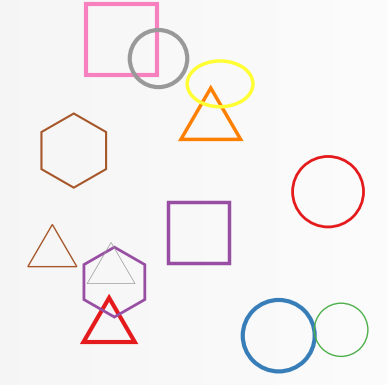[{"shape": "circle", "thickness": 2, "radius": 0.46, "center": [0.847, 0.502]}, {"shape": "triangle", "thickness": 3, "radius": 0.38, "center": [0.282, 0.15]}, {"shape": "circle", "thickness": 3, "radius": 0.46, "center": [0.719, 0.128]}, {"shape": "circle", "thickness": 1, "radius": 0.35, "center": [0.88, 0.143]}, {"shape": "square", "thickness": 2.5, "radius": 0.4, "center": [0.512, 0.397]}, {"shape": "hexagon", "thickness": 2, "radius": 0.45, "center": [0.295, 0.267]}, {"shape": "triangle", "thickness": 2.5, "radius": 0.44, "center": [0.544, 0.682]}, {"shape": "oval", "thickness": 2.5, "radius": 0.42, "center": [0.568, 0.782]}, {"shape": "triangle", "thickness": 1, "radius": 0.36, "center": [0.135, 0.344]}, {"shape": "hexagon", "thickness": 1.5, "radius": 0.48, "center": [0.19, 0.609]}, {"shape": "square", "thickness": 3, "radius": 0.46, "center": [0.313, 0.898]}, {"shape": "circle", "thickness": 3, "radius": 0.37, "center": [0.409, 0.848]}, {"shape": "triangle", "thickness": 0.5, "radius": 0.36, "center": [0.287, 0.299]}]